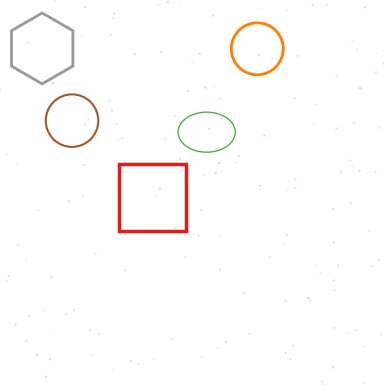[{"shape": "square", "thickness": 2.5, "radius": 0.44, "center": [0.396, 0.487]}, {"shape": "oval", "thickness": 1, "radius": 0.37, "center": [0.537, 0.657]}, {"shape": "circle", "thickness": 2, "radius": 0.34, "center": [0.668, 0.873]}, {"shape": "circle", "thickness": 1.5, "radius": 0.34, "center": [0.187, 0.687]}, {"shape": "hexagon", "thickness": 2, "radius": 0.46, "center": [0.11, 0.874]}]